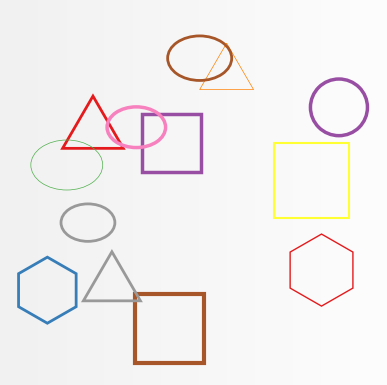[{"shape": "hexagon", "thickness": 1, "radius": 0.47, "center": [0.83, 0.298]}, {"shape": "triangle", "thickness": 2, "radius": 0.45, "center": [0.24, 0.66]}, {"shape": "hexagon", "thickness": 2, "radius": 0.43, "center": [0.122, 0.246]}, {"shape": "oval", "thickness": 0.5, "radius": 0.46, "center": [0.172, 0.571]}, {"shape": "square", "thickness": 2.5, "radius": 0.38, "center": [0.443, 0.628]}, {"shape": "circle", "thickness": 2.5, "radius": 0.37, "center": [0.875, 0.721]}, {"shape": "triangle", "thickness": 0.5, "radius": 0.4, "center": [0.585, 0.807]}, {"shape": "square", "thickness": 1.5, "radius": 0.48, "center": [0.804, 0.531]}, {"shape": "square", "thickness": 3, "radius": 0.45, "center": [0.438, 0.147]}, {"shape": "oval", "thickness": 2, "radius": 0.41, "center": [0.515, 0.849]}, {"shape": "oval", "thickness": 2.5, "radius": 0.38, "center": [0.352, 0.67]}, {"shape": "triangle", "thickness": 2, "radius": 0.42, "center": [0.289, 0.261]}, {"shape": "oval", "thickness": 2, "radius": 0.35, "center": [0.227, 0.422]}]